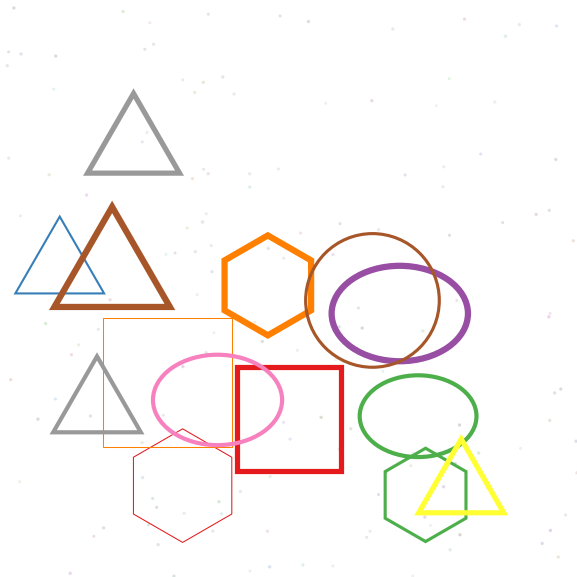[{"shape": "square", "thickness": 2.5, "radius": 0.45, "center": [0.501, 0.274]}, {"shape": "hexagon", "thickness": 0.5, "radius": 0.49, "center": [0.316, 0.158]}, {"shape": "triangle", "thickness": 1, "radius": 0.44, "center": [0.103, 0.535]}, {"shape": "hexagon", "thickness": 1.5, "radius": 0.4, "center": [0.737, 0.142]}, {"shape": "oval", "thickness": 2, "radius": 0.51, "center": [0.724, 0.278]}, {"shape": "oval", "thickness": 3, "radius": 0.59, "center": [0.692, 0.456]}, {"shape": "hexagon", "thickness": 3, "radius": 0.43, "center": [0.464, 0.505]}, {"shape": "square", "thickness": 0.5, "radius": 0.56, "center": [0.29, 0.336]}, {"shape": "triangle", "thickness": 2.5, "radius": 0.43, "center": [0.799, 0.154]}, {"shape": "triangle", "thickness": 3, "radius": 0.58, "center": [0.194, 0.525]}, {"shape": "circle", "thickness": 1.5, "radius": 0.58, "center": [0.645, 0.479]}, {"shape": "oval", "thickness": 2, "radius": 0.56, "center": [0.377, 0.307]}, {"shape": "triangle", "thickness": 2.5, "radius": 0.46, "center": [0.231, 0.745]}, {"shape": "triangle", "thickness": 2, "radius": 0.44, "center": [0.168, 0.294]}]